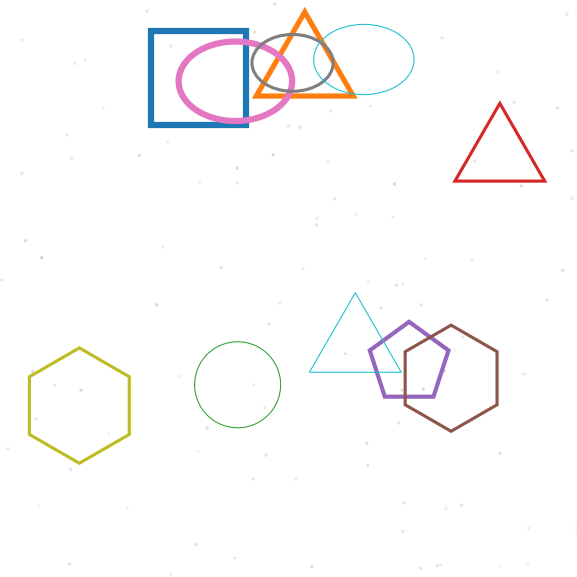[{"shape": "square", "thickness": 3, "radius": 0.41, "center": [0.344, 0.864]}, {"shape": "triangle", "thickness": 2.5, "radius": 0.48, "center": [0.528, 0.881]}, {"shape": "circle", "thickness": 0.5, "radius": 0.37, "center": [0.411, 0.333]}, {"shape": "triangle", "thickness": 1.5, "radius": 0.45, "center": [0.866, 0.73]}, {"shape": "pentagon", "thickness": 2, "radius": 0.36, "center": [0.708, 0.37]}, {"shape": "hexagon", "thickness": 1.5, "radius": 0.46, "center": [0.781, 0.344]}, {"shape": "oval", "thickness": 3, "radius": 0.49, "center": [0.408, 0.858]}, {"shape": "oval", "thickness": 1.5, "radius": 0.35, "center": [0.507, 0.89]}, {"shape": "hexagon", "thickness": 1.5, "radius": 0.5, "center": [0.137, 0.297]}, {"shape": "oval", "thickness": 0.5, "radius": 0.43, "center": [0.63, 0.896]}, {"shape": "triangle", "thickness": 0.5, "radius": 0.46, "center": [0.615, 0.4]}]